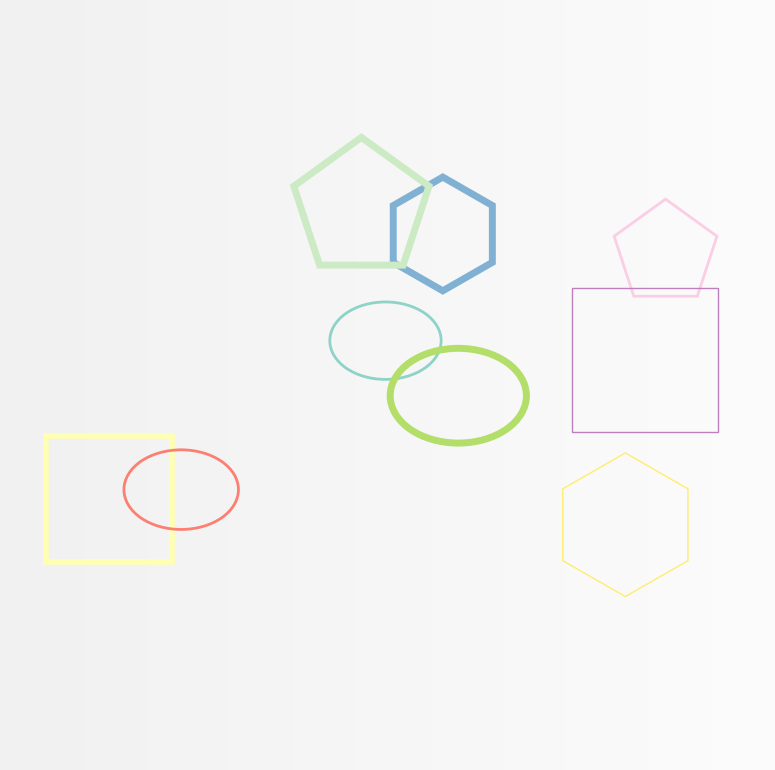[{"shape": "oval", "thickness": 1, "radius": 0.36, "center": [0.497, 0.558]}, {"shape": "square", "thickness": 2, "radius": 0.41, "center": [0.141, 0.352]}, {"shape": "oval", "thickness": 1, "radius": 0.37, "center": [0.234, 0.364]}, {"shape": "hexagon", "thickness": 2.5, "radius": 0.37, "center": [0.571, 0.696]}, {"shape": "oval", "thickness": 2.5, "radius": 0.44, "center": [0.591, 0.486]}, {"shape": "pentagon", "thickness": 1, "radius": 0.35, "center": [0.859, 0.672]}, {"shape": "square", "thickness": 0.5, "radius": 0.47, "center": [0.832, 0.533]}, {"shape": "pentagon", "thickness": 2.5, "radius": 0.46, "center": [0.466, 0.73]}, {"shape": "hexagon", "thickness": 0.5, "radius": 0.47, "center": [0.807, 0.319]}]